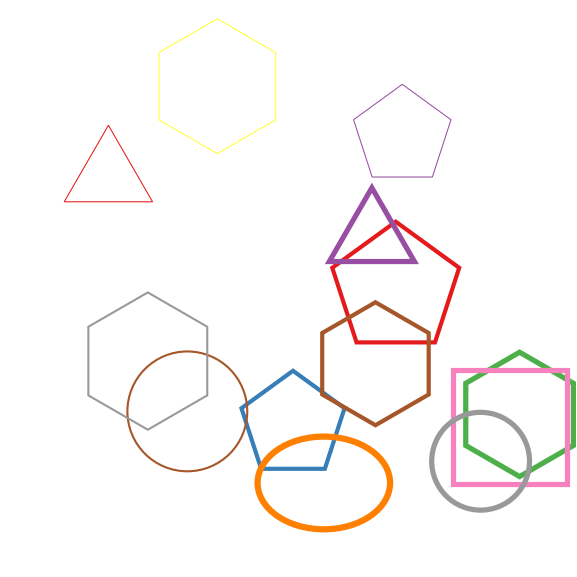[{"shape": "triangle", "thickness": 0.5, "radius": 0.44, "center": [0.188, 0.694]}, {"shape": "pentagon", "thickness": 2, "radius": 0.58, "center": [0.685, 0.5]}, {"shape": "pentagon", "thickness": 2, "radius": 0.47, "center": [0.507, 0.263]}, {"shape": "hexagon", "thickness": 2.5, "radius": 0.54, "center": [0.9, 0.282]}, {"shape": "triangle", "thickness": 2.5, "radius": 0.43, "center": [0.644, 0.589]}, {"shape": "pentagon", "thickness": 0.5, "radius": 0.44, "center": [0.697, 0.764]}, {"shape": "oval", "thickness": 3, "radius": 0.57, "center": [0.561, 0.163]}, {"shape": "hexagon", "thickness": 0.5, "radius": 0.58, "center": [0.376, 0.85]}, {"shape": "hexagon", "thickness": 2, "radius": 0.53, "center": [0.65, 0.369]}, {"shape": "circle", "thickness": 1, "radius": 0.52, "center": [0.324, 0.287]}, {"shape": "square", "thickness": 2.5, "radius": 0.5, "center": [0.883, 0.26]}, {"shape": "hexagon", "thickness": 1, "radius": 0.59, "center": [0.256, 0.374]}, {"shape": "circle", "thickness": 2.5, "radius": 0.42, "center": [0.832, 0.2]}]